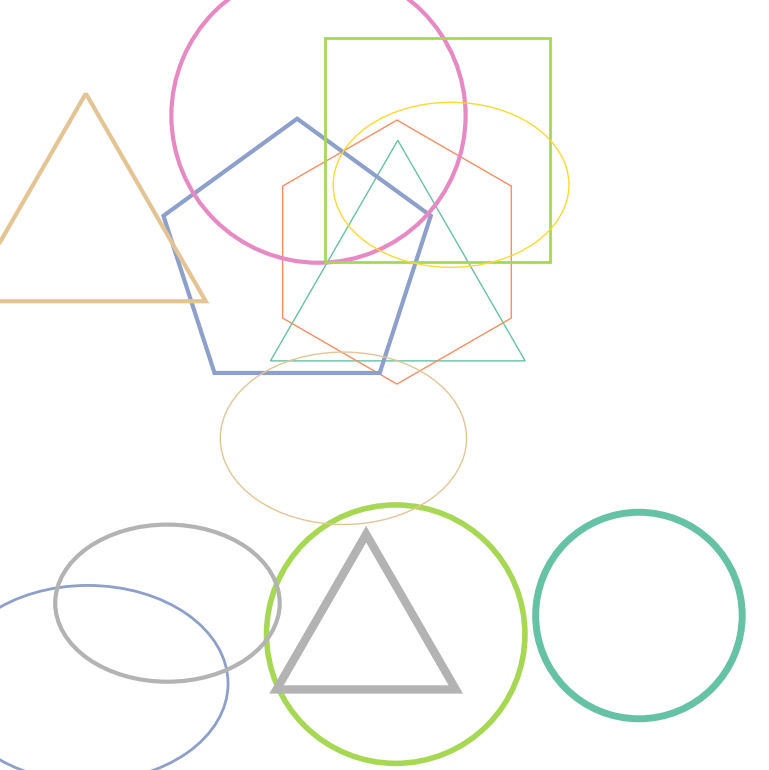[{"shape": "circle", "thickness": 2.5, "radius": 0.67, "center": [0.83, 0.201]}, {"shape": "triangle", "thickness": 0.5, "radius": 0.95, "center": [0.517, 0.627]}, {"shape": "hexagon", "thickness": 0.5, "radius": 0.86, "center": [0.516, 0.673]}, {"shape": "pentagon", "thickness": 1.5, "radius": 0.91, "center": [0.386, 0.663]}, {"shape": "oval", "thickness": 1, "radius": 0.91, "center": [0.114, 0.112]}, {"shape": "circle", "thickness": 1.5, "radius": 0.96, "center": [0.414, 0.85]}, {"shape": "circle", "thickness": 2, "radius": 0.84, "center": [0.514, 0.176]}, {"shape": "square", "thickness": 1, "radius": 0.73, "center": [0.568, 0.805]}, {"shape": "oval", "thickness": 0.5, "radius": 0.77, "center": [0.586, 0.76]}, {"shape": "triangle", "thickness": 1.5, "radius": 0.9, "center": [0.111, 0.699]}, {"shape": "oval", "thickness": 0.5, "radius": 0.8, "center": [0.446, 0.431]}, {"shape": "triangle", "thickness": 3, "radius": 0.67, "center": [0.476, 0.172]}, {"shape": "oval", "thickness": 1.5, "radius": 0.73, "center": [0.217, 0.217]}]